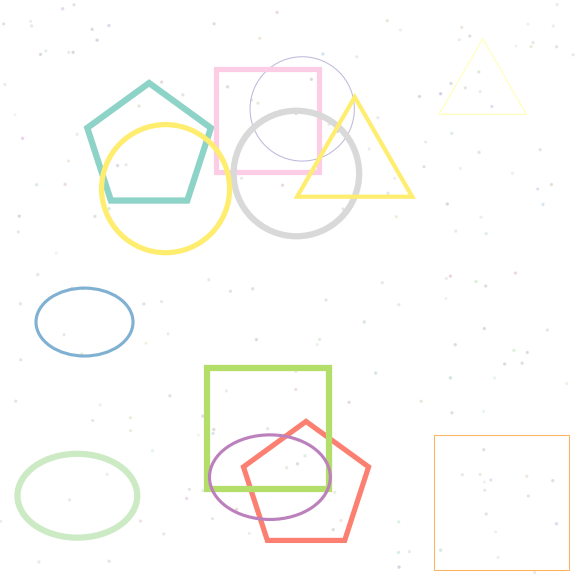[{"shape": "pentagon", "thickness": 3, "radius": 0.56, "center": [0.258, 0.743]}, {"shape": "triangle", "thickness": 0.5, "radius": 0.44, "center": [0.836, 0.845]}, {"shape": "circle", "thickness": 0.5, "radius": 0.45, "center": [0.523, 0.811]}, {"shape": "pentagon", "thickness": 2.5, "radius": 0.57, "center": [0.53, 0.155]}, {"shape": "oval", "thickness": 1.5, "radius": 0.42, "center": [0.146, 0.441]}, {"shape": "square", "thickness": 0.5, "radius": 0.58, "center": [0.868, 0.13]}, {"shape": "square", "thickness": 3, "radius": 0.52, "center": [0.464, 0.257]}, {"shape": "square", "thickness": 2.5, "radius": 0.45, "center": [0.463, 0.79]}, {"shape": "circle", "thickness": 3, "radius": 0.54, "center": [0.513, 0.699]}, {"shape": "oval", "thickness": 1.5, "radius": 0.52, "center": [0.467, 0.173]}, {"shape": "oval", "thickness": 3, "radius": 0.52, "center": [0.134, 0.141]}, {"shape": "circle", "thickness": 2.5, "radius": 0.55, "center": [0.287, 0.672]}, {"shape": "triangle", "thickness": 2, "radius": 0.58, "center": [0.614, 0.716]}]